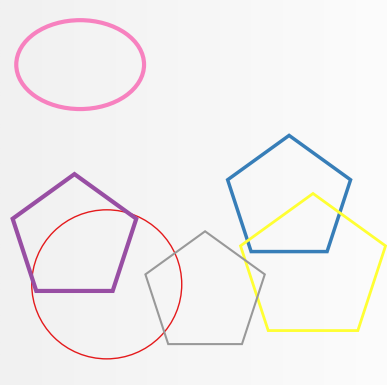[{"shape": "circle", "thickness": 1, "radius": 0.97, "center": [0.275, 0.261]}, {"shape": "pentagon", "thickness": 2.5, "radius": 0.83, "center": [0.746, 0.481]}, {"shape": "pentagon", "thickness": 3, "radius": 0.84, "center": [0.192, 0.38]}, {"shape": "pentagon", "thickness": 2, "radius": 0.98, "center": [0.808, 0.301]}, {"shape": "oval", "thickness": 3, "radius": 0.82, "center": [0.207, 0.832]}, {"shape": "pentagon", "thickness": 1.5, "radius": 0.81, "center": [0.529, 0.237]}]